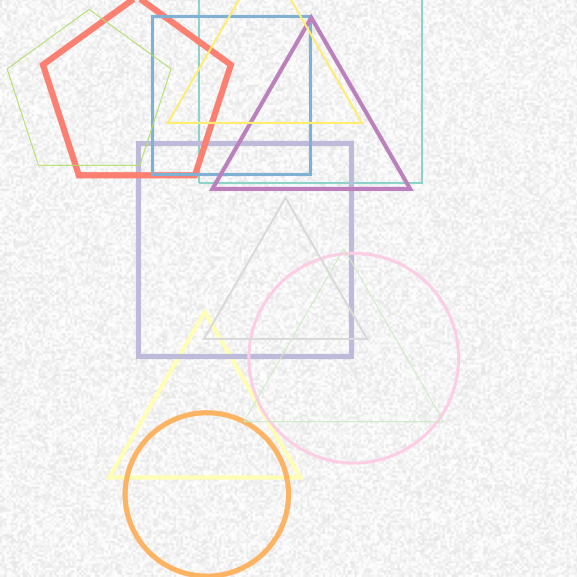[{"shape": "square", "thickness": 1, "radius": 0.97, "center": [0.538, 0.875]}, {"shape": "triangle", "thickness": 2, "radius": 0.96, "center": [0.355, 0.268]}, {"shape": "square", "thickness": 2.5, "radius": 0.92, "center": [0.423, 0.567]}, {"shape": "pentagon", "thickness": 3, "radius": 0.86, "center": [0.237, 0.834]}, {"shape": "square", "thickness": 1.5, "radius": 0.68, "center": [0.401, 0.835]}, {"shape": "circle", "thickness": 2.5, "radius": 0.71, "center": [0.358, 0.143]}, {"shape": "pentagon", "thickness": 0.5, "radius": 0.75, "center": [0.154, 0.834]}, {"shape": "circle", "thickness": 1.5, "radius": 0.91, "center": [0.613, 0.379]}, {"shape": "triangle", "thickness": 1, "radius": 0.81, "center": [0.494, 0.494]}, {"shape": "triangle", "thickness": 2, "radius": 0.99, "center": [0.539, 0.771]}, {"shape": "triangle", "thickness": 0.5, "radius": 1.0, "center": [0.595, 0.369]}, {"shape": "triangle", "thickness": 1, "radius": 0.97, "center": [0.459, 0.883]}]